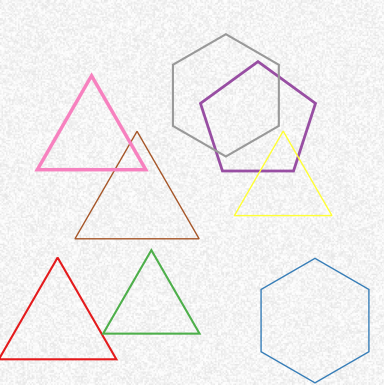[{"shape": "triangle", "thickness": 1.5, "radius": 0.88, "center": [0.15, 0.155]}, {"shape": "hexagon", "thickness": 1, "radius": 0.81, "center": [0.818, 0.167]}, {"shape": "triangle", "thickness": 1.5, "radius": 0.72, "center": [0.393, 0.206]}, {"shape": "pentagon", "thickness": 2, "radius": 0.79, "center": [0.67, 0.683]}, {"shape": "triangle", "thickness": 1, "radius": 0.73, "center": [0.736, 0.513]}, {"shape": "triangle", "thickness": 1, "radius": 0.93, "center": [0.356, 0.473]}, {"shape": "triangle", "thickness": 2.5, "radius": 0.81, "center": [0.238, 0.641]}, {"shape": "hexagon", "thickness": 1.5, "radius": 0.79, "center": [0.587, 0.752]}]